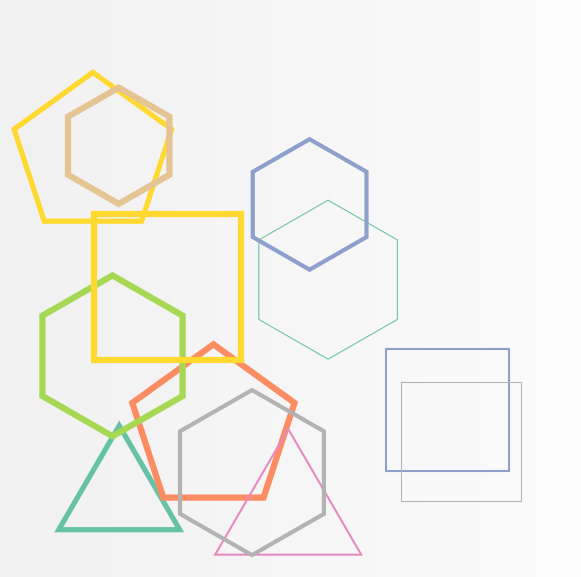[{"shape": "triangle", "thickness": 2.5, "radius": 0.6, "center": [0.205, 0.142]}, {"shape": "hexagon", "thickness": 0.5, "radius": 0.69, "center": [0.564, 0.515]}, {"shape": "pentagon", "thickness": 3, "radius": 0.73, "center": [0.367, 0.256]}, {"shape": "hexagon", "thickness": 2, "radius": 0.56, "center": [0.533, 0.645]}, {"shape": "square", "thickness": 1, "radius": 0.53, "center": [0.769, 0.29]}, {"shape": "triangle", "thickness": 1, "radius": 0.73, "center": [0.496, 0.111]}, {"shape": "hexagon", "thickness": 3, "radius": 0.7, "center": [0.194, 0.383]}, {"shape": "square", "thickness": 3, "radius": 0.63, "center": [0.288, 0.502]}, {"shape": "pentagon", "thickness": 2.5, "radius": 0.71, "center": [0.16, 0.731]}, {"shape": "hexagon", "thickness": 3, "radius": 0.5, "center": [0.204, 0.747]}, {"shape": "square", "thickness": 0.5, "radius": 0.52, "center": [0.793, 0.235]}, {"shape": "hexagon", "thickness": 2, "radius": 0.71, "center": [0.433, 0.181]}]